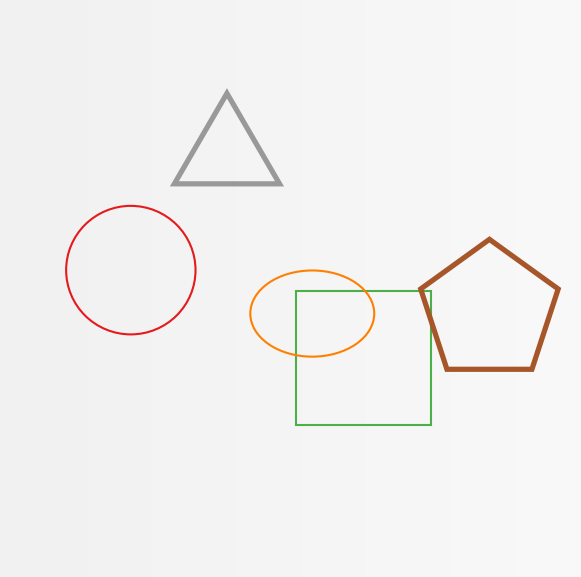[{"shape": "circle", "thickness": 1, "radius": 0.56, "center": [0.225, 0.531]}, {"shape": "square", "thickness": 1, "radius": 0.58, "center": [0.625, 0.38]}, {"shape": "oval", "thickness": 1, "radius": 0.53, "center": [0.537, 0.456]}, {"shape": "pentagon", "thickness": 2.5, "radius": 0.62, "center": [0.842, 0.46]}, {"shape": "triangle", "thickness": 2.5, "radius": 0.52, "center": [0.39, 0.733]}]